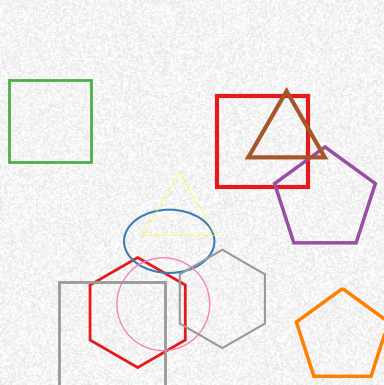[{"shape": "square", "thickness": 3, "radius": 0.59, "center": [0.682, 0.633]}, {"shape": "hexagon", "thickness": 2, "radius": 0.71, "center": [0.358, 0.188]}, {"shape": "oval", "thickness": 1.5, "radius": 0.59, "center": [0.44, 0.373]}, {"shape": "square", "thickness": 2, "radius": 0.53, "center": [0.13, 0.687]}, {"shape": "pentagon", "thickness": 2.5, "radius": 0.69, "center": [0.844, 0.481]}, {"shape": "pentagon", "thickness": 2.5, "radius": 0.63, "center": [0.89, 0.124]}, {"shape": "triangle", "thickness": 0.5, "radius": 0.54, "center": [0.465, 0.443]}, {"shape": "triangle", "thickness": 3, "radius": 0.57, "center": [0.744, 0.649]}, {"shape": "circle", "thickness": 1, "radius": 0.6, "center": [0.424, 0.21]}, {"shape": "hexagon", "thickness": 1.5, "radius": 0.64, "center": [0.578, 0.224]}, {"shape": "square", "thickness": 2, "radius": 0.69, "center": [0.29, 0.129]}]